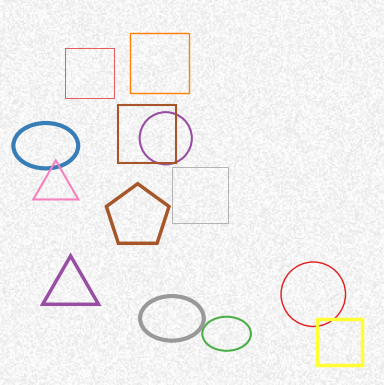[{"shape": "circle", "thickness": 1, "radius": 0.42, "center": [0.814, 0.236]}, {"shape": "square", "thickness": 0.5, "radius": 0.32, "center": [0.232, 0.81]}, {"shape": "oval", "thickness": 3, "radius": 0.42, "center": [0.119, 0.622]}, {"shape": "oval", "thickness": 1.5, "radius": 0.32, "center": [0.589, 0.133]}, {"shape": "triangle", "thickness": 2.5, "radius": 0.42, "center": [0.183, 0.252]}, {"shape": "circle", "thickness": 1.5, "radius": 0.34, "center": [0.43, 0.641]}, {"shape": "square", "thickness": 1, "radius": 0.39, "center": [0.414, 0.837]}, {"shape": "square", "thickness": 2.5, "radius": 0.3, "center": [0.882, 0.111]}, {"shape": "pentagon", "thickness": 2.5, "radius": 0.43, "center": [0.358, 0.437]}, {"shape": "square", "thickness": 1.5, "radius": 0.37, "center": [0.381, 0.652]}, {"shape": "triangle", "thickness": 1.5, "radius": 0.34, "center": [0.145, 0.516]}, {"shape": "oval", "thickness": 3, "radius": 0.41, "center": [0.447, 0.173]}, {"shape": "square", "thickness": 0.5, "radius": 0.36, "center": [0.519, 0.494]}]